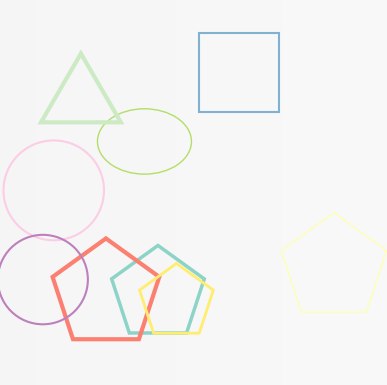[{"shape": "pentagon", "thickness": 2.5, "radius": 0.63, "center": [0.408, 0.237]}, {"shape": "pentagon", "thickness": 1, "radius": 0.71, "center": [0.862, 0.305]}, {"shape": "pentagon", "thickness": 3, "radius": 0.72, "center": [0.273, 0.236]}, {"shape": "square", "thickness": 1.5, "radius": 0.51, "center": [0.617, 0.812]}, {"shape": "oval", "thickness": 1, "radius": 0.61, "center": [0.373, 0.633]}, {"shape": "circle", "thickness": 1.5, "radius": 0.65, "center": [0.139, 0.506]}, {"shape": "circle", "thickness": 1.5, "radius": 0.58, "center": [0.111, 0.274]}, {"shape": "triangle", "thickness": 3, "radius": 0.6, "center": [0.209, 0.742]}, {"shape": "pentagon", "thickness": 2, "radius": 0.5, "center": [0.455, 0.216]}]